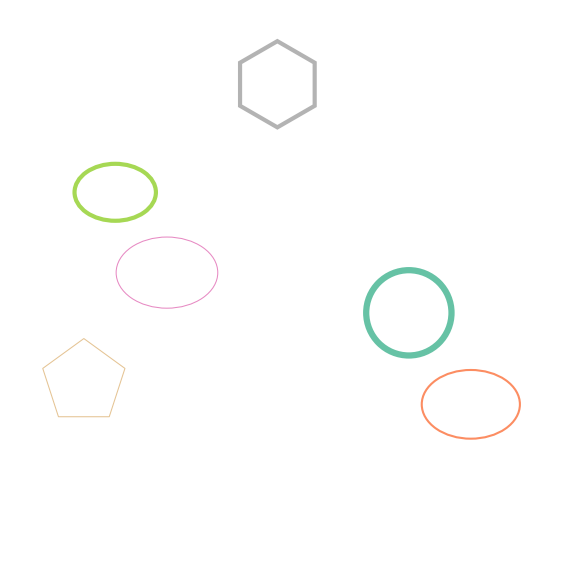[{"shape": "circle", "thickness": 3, "radius": 0.37, "center": [0.708, 0.457]}, {"shape": "oval", "thickness": 1, "radius": 0.42, "center": [0.815, 0.299]}, {"shape": "oval", "thickness": 0.5, "radius": 0.44, "center": [0.289, 0.527]}, {"shape": "oval", "thickness": 2, "radius": 0.35, "center": [0.2, 0.666]}, {"shape": "pentagon", "thickness": 0.5, "radius": 0.37, "center": [0.145, 0.338]}, {"shape": "hexagon", "thickness": 2, "radius": 0.37, "center": [0.48, 0.853]}]